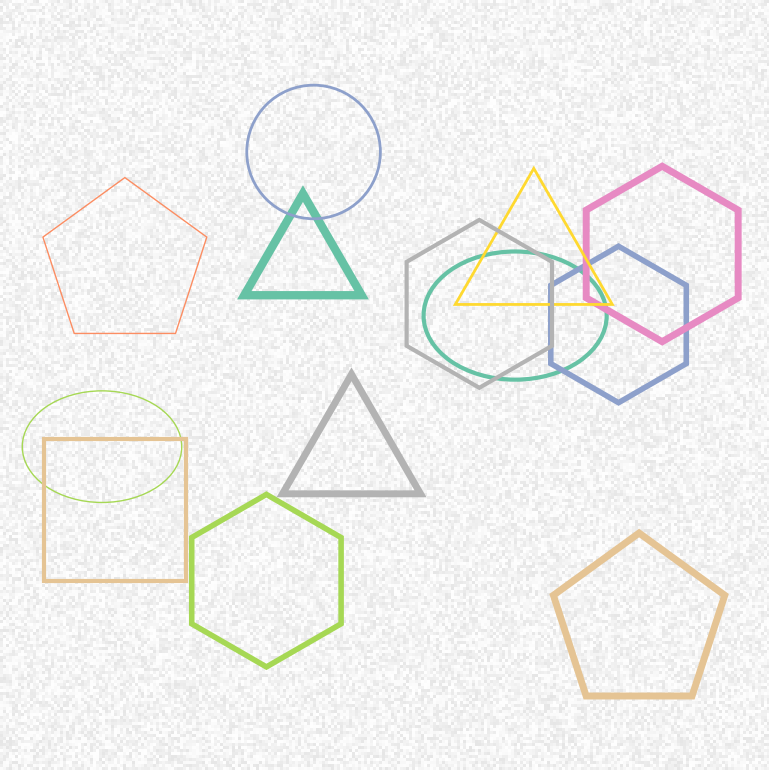[{"shape": "oval", "thickness": 1.5, "radius": 0.59, "center": [0.669, 0.59]}, {"shape": "triangle", "thickness": 3, "radius": 0.44, "center": [0.393, 0.661]}, {"shape": "pentagon", "thickness": 0.5, "radius": 0.56, "center": [0.162, 0.657]}, {"shape": "circle", "thickness": 1, "radius": 0.43, "center": [0.407, 0.803]}, {"shape": "hexagon", "thickness": 2, "radius": 0.51, "center": [0.803, 0.579]}, {"shape": "hexagon", "thickness": 2.5, "radius": 0.57, "center": [0.86, 0.67]}, {"shape": "oval", "thickness": 0.5, "radius": 0.52, "center": [0.132, 0.42]}, {"shape": "hexagon", "thickness": 2, "radius": 0.56, "center": [0.346, 0.246]}, {"shape": "triangle", "thickness": 1, "radius": 0.59, "center": [0.693, 0.663]}, {"shape": "pentagon", "thickness": 2.5, "radius": 0.58, "center": [0.83, 0.191]}, {"shape": "square", "thickness": 1.5, "radius": 0.46, "center": [0.149, 0.338]}, {"shape": "triangle", "thickness": 2.5, "radius": 0.52, "center": [0.457, 0.41]}, {"shape": "hexagon", "thickness": 1.5, "radius": 0.55, "center": [0.623, 0.605]}]